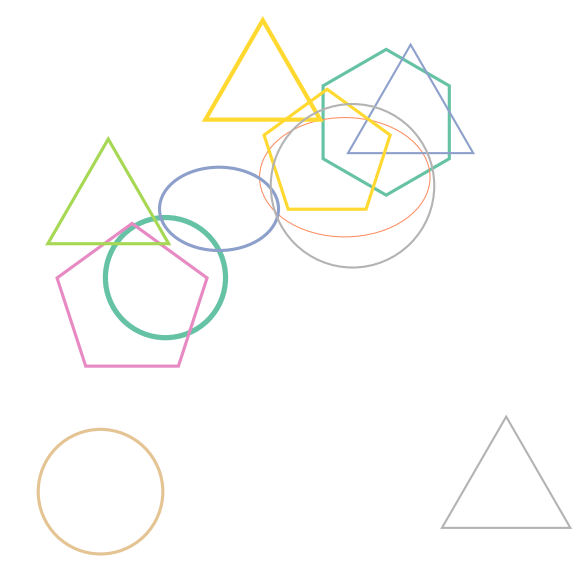[{"shape": "hexagon", "thickness": 1.5, "radius": 0.63, "center": [0.669, 0.787]}, {"shape": "circle", "thickness": 2.5, "radius": 0.52, "center": [0.287, 0.518]}, {"shape": "oval", "thickness": 0.5, "radius": 0.74, "center": [0.597, 0.692]}, {"shape": "oval", "thickness": 1.5, "radius": 0.52, "center": [0.379, 0.637]}, {"shape": "triangle", "thickness": 1, "radius": 0.63, "center": [0.711, 0.797]}, {"shape": "pentagon", "thickness": 1.5, "radius": 0.68, "center": [0.229, 0.476]}, {"shape": "triangle", "thickness": 1.5, "radius": 0.6, "center": [0.187, 0.638]}, {"shape": "triangle", "thickness": 2, "radius": 0.57, "center": [0.455, 0.849]}, {"shape": "pentagon", "thickness": 1.5, "radius": 0.57, "center": [0.566, 0.73]}, {"shape": "circle", "thickness": 1.5, "radius": 0.54, "center": [0.174, 0.148]}, {"shape": "circle", "thickness": 1, "radius": 0.71, "center": [0.61, 0.677]}, {"shape": "triangle", "thickness": 1, "radius": 0.64, "center": [0.877, 0.149]}]